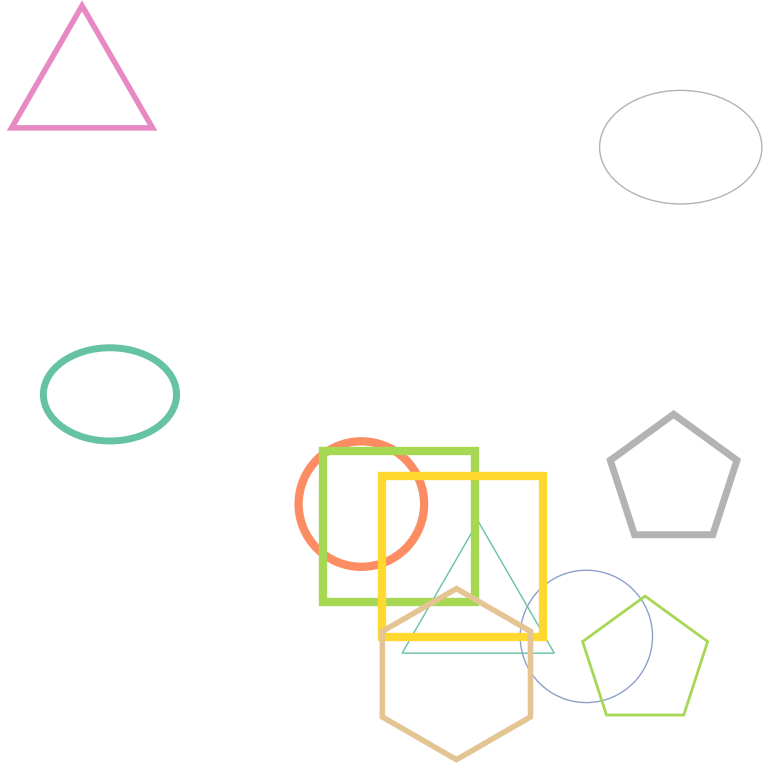[{"shape": "oval", "thickness": 2.5, "radius": 0.43, "center": [0.143, 0.488]}, {"shape": "triangle", "thickness": 0.5, "radius": 0.57, "center": [0.621, 0.209]}, {"shape": "circle", "thickness": 3, "radius": 0.41, "center": [0.469, 0.345]}, {"shape": "circle", "thickness": 0.5, "radius": 0.43, "center": [0.761, 0.173]}, {"shape": "triangle", "thickness": 2, "radius": 0.53, "center": [0.107, 0.887]}, {"shape": "square", "thickness": 3, "radius": 0.49, "center": [0.518, 0.316]}, {"shape": "pentagon", "thickness": 1, "radius": 0.43, "center": [0.838, 0.14]}, {"shape": "square", "thickness": 3, "radius": 0.52, "center": [0.601, 0.277]}, {"shape": "hexagon", "thickness": 2, "radius": 0.56, "center": [0.593, 0.124]}, {"shape": "oval", "thickness": 0.5, "radius": 0.53, "center": [0.884, 0.809]}, {"shape": "pentagon", "thickness": 2.5, "radius": 0.43, "center": [0.875, 0.376]}]